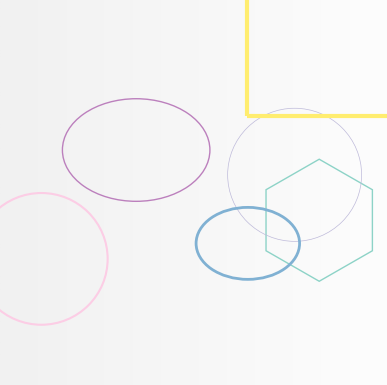[{"shape": "hexagon", "thickness": 1, "radius": 0.79, "center": [0.824, 0.428]}, {"shape": "circle", "thickness": 0.5, "radius": 0.86, "center": [0.76, 0.546]}, {"shape": "oval", "thickness": 2, "radius": 0.67, "center": [0.64, 0.368]}, {"shape": "circle", "thickness": 1.5, "radius": 0.86, "center": [0.107, 0.328]}, {"shape": "oval", "thickness": 1, "radius": 0.95, "center": [0.351, 0.61]}, {"shape": "square", "thickness": 3, "radius": 0.98, "center": [0.835, 0.897]}]